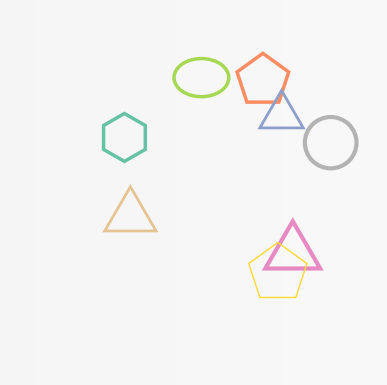[{"shape": "hexagon", "thickness": 2.5, "radius": 0.31, "center": [0.321, 0.643]}, {"shape": "pentagon", "thickness": 2.5, "radius": 0.35, "center": [0.678, 0.791]}, {"shape": "triangle", "thickness": 2, "radius": 0.32, "center": [0.727, 0.7]}, {"shape": "triangle", "thickness": 3, "radius": 0.41, "center": [0.756, 0.344]}, {"shape": "oval", "thickness": 2.5, "radius": 0.35, "center": [0.52, 0.798]}, {"shape": "pentagon", "thickness": 1, "radius": 0.39, "center": [0.717, 0.291]}, {"shape": "triangle", "thickness": 2, "radius": 0.38, "center": [0.337, 0.438]}, {"shape": "circle", "thickness": 3, "radius": 0.33, "center": [0.853, 0.629]}]